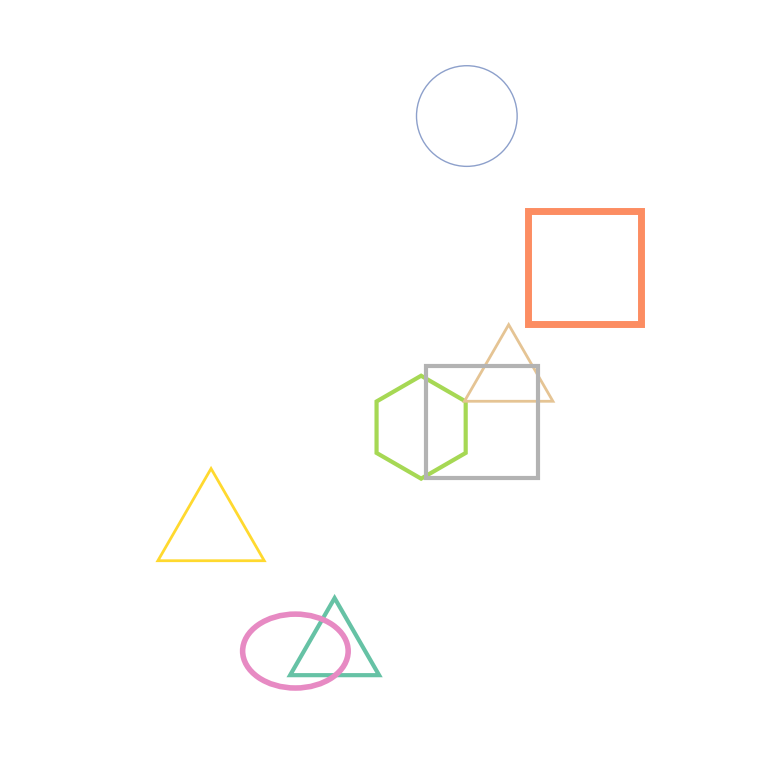[{"shape": "triangle", "thickness": 1.5, "radius": 0.33, "center": [0.435, 0.157]}, {"shape": "square", "thickness": 2.5, "radius": 0.37, "center": [0.759, 0.652]}, {"shape": "circle", "thickness": 0.5, "radius": 0.33, "center": [0.606, 0.849]}, {"shape": "oval", "thickness": 2, "radius": 0.34, "center": [0.384, 0.154]}, {"shape": "hexagon", "thickness": 1.5, "radius": 0.33, "center": [0.547, 0.445]}, {"shape": "triangle", "thickness": 1, "radius": 0.4, "center": [0.274, 0.312]}, {"shape": "triangle", "thickness": 1, "radius": 0.33, "center": [0.661, 0.512]}, {"shape": "square", "thickness": 1.5, "radius": 0.36, "center": [0.627, 0.452]}]